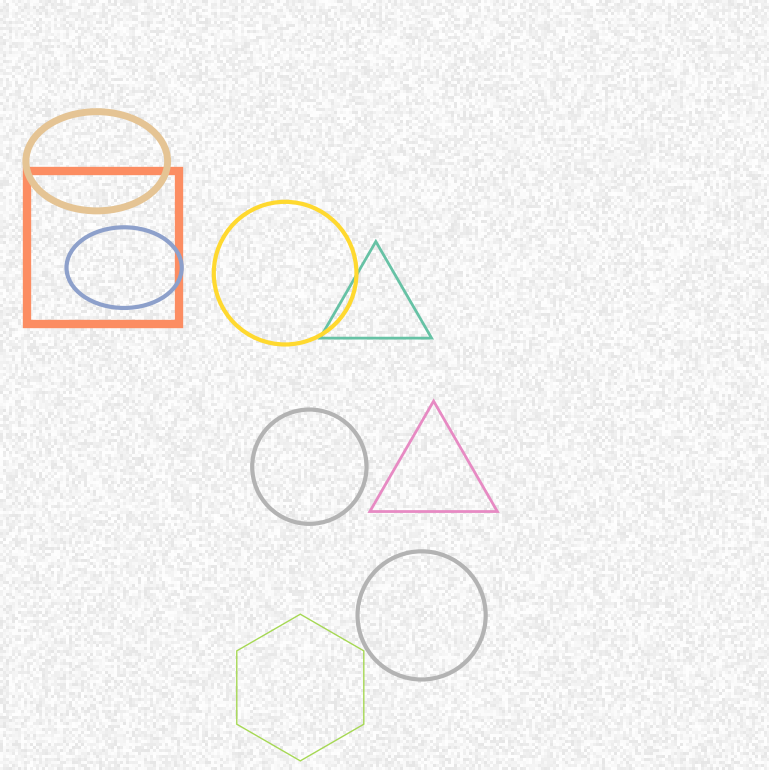[{"shape": "triangle", "thickness": 1, "radius": 0.42, "center": [0.488, 0.603]}, {"shape": "square", "thickness": 3, "radius": 0.49, "center": [0.134, 0.679]}, {"shape": "oval", "thickness": 1.5, "radius": 0.37, "center": [0.161, 0.652]}, {"shape": "triangle", "thickness": 1, "radius": 0.48, "center": [0.563, 0.383]}, {"shape": "hexagon", "thickness": 0.5, "radius": 0.48, "center": [0.39, 0.107]}, {"shape": "circle", "thickness": 1.5, "radius": 0.46, "center": [0.37, 0.645]}, {"shape": "oval", "thickness": 2.5, "radius": 0.46, "center": [0.126, 0.791]}, {"shape": "circle", "thickness": 1.5, "radius": 0.37, "center": [0.402, 0.394]}, {"shape": "circle", "thickness": 1.5, "radius": 0.42, "center": [0.548, 0.201]}]